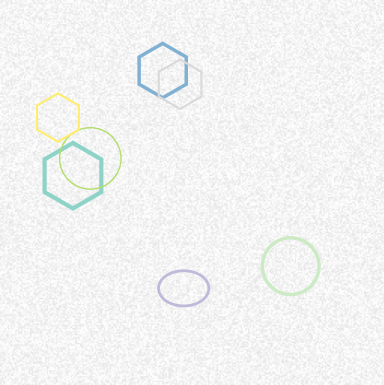[{"shape": "hexagon", "thickness": 3, "radius": 0.43, "center": [0.189, 0.544]}, {"shape": "oval", "thickness": 2, "radius": 0.33, "center": [0.477, 0.251]}, {"shape": "hexagon", "thickness": 2.5, "radius": 0.35, "center": [0.423, 0.817]}, {"shape": "circle", "thickness": 1, "radius": 0.4, "center": [0.235, 0.589]}, {"shape": "hexagon", "thickness": 1.5, "radius": 0.32, "center": [0.468, 0.781]}, {"shape": "circle", "thickness": 2.5, "radius": 0.37, "center": [0.755, 0.309]}, {"shape": "hexagon", "thickness": 1.5, "radius": 0.31, "center": [0.151, 0.695]}]